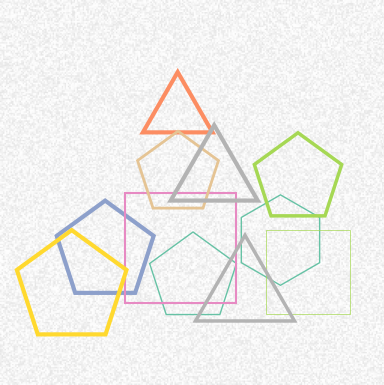[{"shape": "hexagon", "thickness": 1, "radius": 0.59, "center": [0.728, 0.376]}, {"shape": "pentagon", "thickness": 1, "radius": 0.59, "center": [0.501, 0.279]}, {"shape": "triangle", "thickness": 3, "radius": 0.52, "center": [0.462, 0.708]}, {"shape": "pentagon", "thickness": 3, "radius": 0.66, "center": [0.273, 0.346]}, {"shape": "square", "thickness": 1.5, "radius": 0.72, "center": [0.468, 0.356]}, {"shape": "square", "thickness": 0.5, "radius": 0.55, "center": [0.801, 0.294]}, {"shape": "pentagon", "thickness": 2.5, "radius": 0.6, "center": [0.774, 0.536]}, {"shape": "pentagon", "thickness": 3, "radius": 0.75, "center": [0.186, 0.253]}, {"shape": "pentagon", "thickness": 2, "radius": 0.55, "center": [0.462, 0.549]}, {"shape": "triangle", "thickness": 2.5, "radius": 0.74, "center": [0.636, 0.241]}, {"shape": "triangle", "thickness": 3, "radius": 0.65, "center": [0.556, 0.544]}]